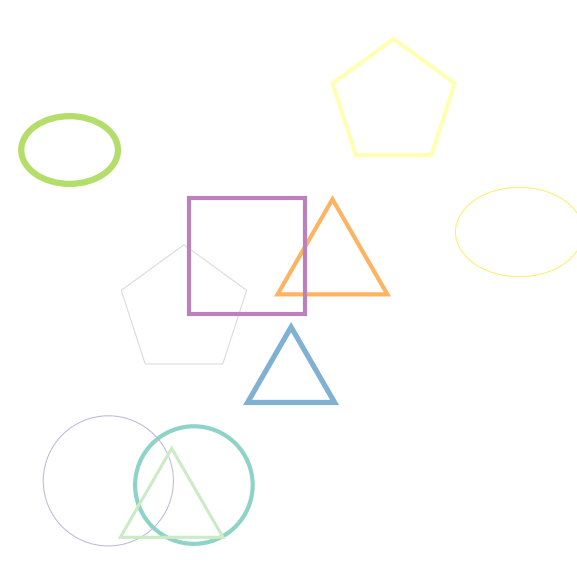[{"shape": "circle", "thickness": 2, "radius": 0.51, "center": [0.336, 0.159]}, {"shape": "pentagon", "thickness": 2, "radius": 0.56, "center": [0.682, 0.82]}, {"shape": "circle", "thickness": 0.5, "radius": 0.56, "center": [0.188, 0.166]}, {"shape": "triangle", "thickness": 2.5, "radius": 0.44, "center": [0.504, 0.346]}, {"shape": "triangle", "thickness": 2, "radius": 0.55, "center": [0.576, 0.544]}, {"shape": "oval", "thickness": 3, "radius": 0.42, "center": [0.121, 0.739]}, {"shape": "pentagon", "thickness": 0.5, "radius": 0.57, "center": [0.319, 0.461]}, {"shape": "square", "thickness": 2, "radius": 0.5, "center": [0.428, 0.555]}, {"shape": "triangle", "thickness": 1.5, "radius": 0.51, "center": [0.297, 0.12]}, {"shape": "oval", "thickness": 0.5, "radius": 0.55, "center": [0.899, 0.597]}]